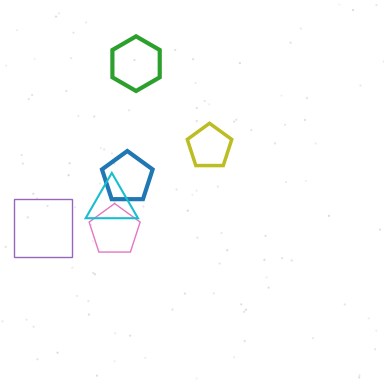[{"shape": "pentagon", "thickness": 3, "radius": 0.35, "center": [0.331, 0.539]}, {"shape": "hexagon", "thickness": 3, "radius": 0.35, "center": [0.353, 0.835]}, {"shape": "square", "thickness": 1, "radius": 0.38, "center": [0.112, 0.407]}, {"shape": "pentagon", "thickness": 1, "radius": 0.35, "center": [0.298, 0.402]}, {"shape": "pentagon", "thickness": 2.5, "radius": 0.3, "center": [0.544, 0.619]}, {"shape": "triangle", "thickness": 1.5, "radius": 0.39, "center": [0.29, 0.472]}]